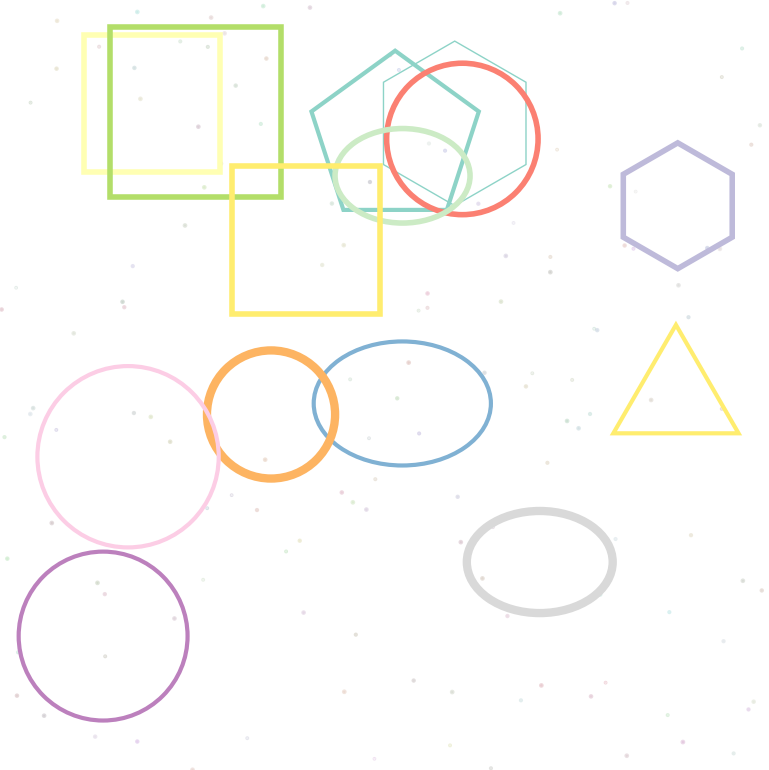[{"shape": "hexagon", "thickness": 0.5, "radius": 0.53, "center": [0.591, 0.84]}, {"shape": "pentagon", "thickness": 1.5, "radius": 0.57, "center": [0.513, 0.82]}, {"shape": "square", "thickness": 2, "radius": 0.44, "center": [0.198, 0.866]}, {"shape": "hexagon", "thickness": 2, "radius": 0.41, "center": [0.88, 0.733]}, {"shape": "circle", "thickness": 2, "radius": 0.49, "center": [0.6, 0.82]}, {"shape": "oval", "thickness": 1.5, "radius": 0.58, "center": [0.522, 0.476]}, {"shape": "circle", "thickness": 3, "radius": 0.42, "center": [0.352, 0.462]}, {"shape": "square", "thickness": 2, "radius": 0.55, "center": [0.254, 0.855]}, {"shape": "circle", "thickness": 1.5, "radius": 0.59, "center": [0.166, 0.407]}, {"shape": "oval", "thickness": 3, "radius": 0.47, "center": [0.701, 0.27]}, {"shape": "circle", "thickness": 1.5, "radius": 0.55, "center": [0.134, 0.174]}, {"shape": "oval", "thickness": 2, "radius": 0.44, "center": [0.523, 0.772]}, {"shape": "triangle", "thickness": 1.5, "radius": 0.47, "center": [0.878, 0.484]}, {"shape": "square", "thickness": 2, "radius": 0.48, "center": [0.398, 0.688]}]